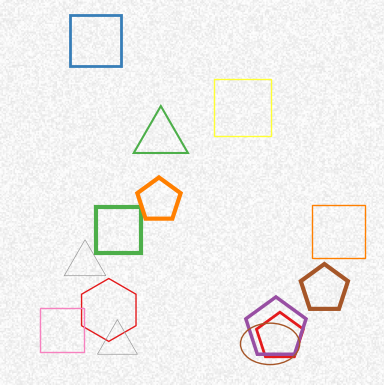[{"shape": "hexagon", "thickness": 1, "radius": 0.41, "center": [0.283, 0.195]}, {"shape": "pentagon", "thickness": 2, "radius": 0.32, "center": [0.727, 0.125]}, {"shape": "square", "thickness": 2, "radius": 0.33, "center": [0.248, 0.895]}, {"shape": "triangle", "thickness": 1.5, "radius": 0.41, "center": [0.418, 0.643]}, {"shape": "square", "thickness": 3, "radius": 0.3, "center": [0.308, 0.402]}, {"shape": "pentagon", "thickness": 2.5, "radius": 0.41, "center": [0.717, 0.146]}, {"shape": "pentagon", "thickness": 3, "radius": 0.3, "center": [0.413, 0.48]}, {"shape": "square", "thickness": 1, "radius": 0.35, "center": [0.879, 0.398]}, {"shape": "square", "thickness": 1, "radius": 0.37, "center": [0.63, 0.72]}, {"shape": "pentagon", "thickness": 3, "radius": 0.32, "center": [0.843, 0.25]}, {"shape": "oval", "thickness": 1, "radius": 0.38, "center": [0.701, 0.107]}, {"shape": "square", "thickness": 1, "radius": 0.29, "center": [0.162, 0.142]}, {"shape": "triangle", "thickness": 0.5, "radius": 0.31, "center": [0.221, 0.315]}, {"shape": "triangle", "thickness": 0.5, "radius": 0.3, "center": [0.305, 0.11]}]